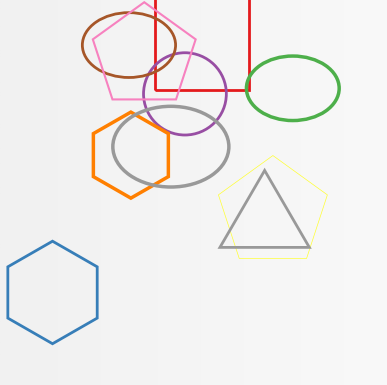[{"shape": "square", "thickness": 2, "radius": 0.6, "center": [0.521, 0.888]}, {"shape": "hexagon", "thickness": 2, "radius": 0.67, "center": [0.136, 0.24]}, {"shape": "oval", "thickness": 2.5, "radius": 0.6, "center": [0.756, 0.771]}, {"shape": "circle", "thickness": 2, "radius": 0.53, "center": [0.477, 0.756]}, {"shape": "hexagon", "thickness": 2.5, "radius": 0.56, "center": [0.338, 0.597]}, {"shape": "pentagon", "thickness": 0.5, "radius": 0.74, "center": [0.704, 0.448]}, {"shape": "oval", "thickness": 2, "radius": 0.6, "center": [0.333, 0.883]}, {"shape": "pentagon", "thickness": 1.5, "radius": 0.7, "center": [0.372, 0.855]}, {"shape": "oval", "thickness": 2.5, "radius": 0.75, "center": [0.441, 0.619]}, {"shape": "triangle", "thickness": 2, "radius": 0.67, "center": [0.683, 0.424]}]